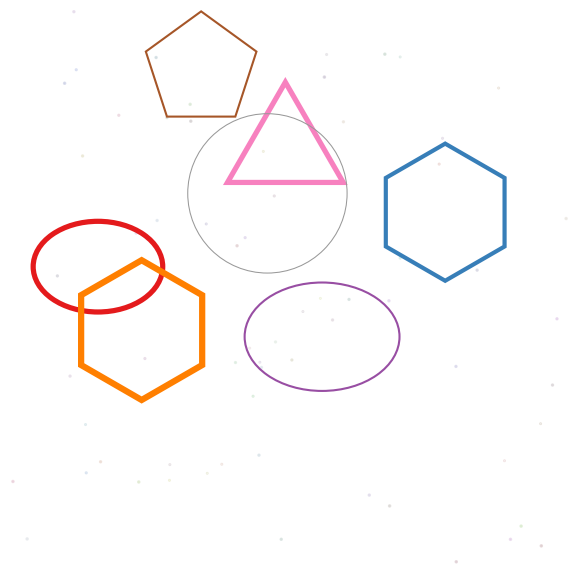[{"shape": "oval", "thickness": 2.5, "radius": 0.56, "center": [0.17, 0.537]}, {"shape": "hexagon", "thickness": 2, "radius": 0.59, "center": [0.771, 0.632]}, {"shape": "oval", "thickness": 1, "radius": 0.67, "center": [0.558, 0.416]}, {"shape": "hexagon", "thickness": 3, "radius": 0.61, "center": [0.245, 0.428]}, {"shape": "pentagon", "thickness": 1, "radius": 0.5, "center": [0.348, 0.879]}, {"shape": "triangle", "thickness": 2.5, "radius": 0.58, "center": [0.494, 0.741]}, {"shape": "circle", "thickness": 0.5, "radius": 0.69, "center": [0.463, 0.664]}]